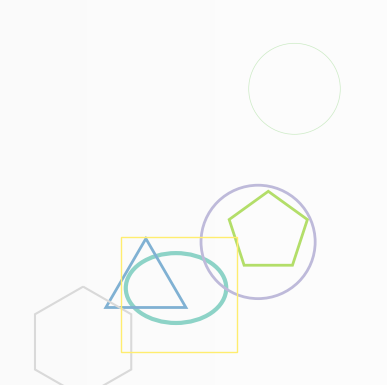[{"shape": "oval", "thickness": 3, "radius": 0.65, "center": [0.454, 0.252]}, {"shape": "circle", "thickness": 2, "radius": 0.74, "center": [0.666, 0.372]}, {"shape": "triangle", "thickness": 2, "radius": 0.6, "center": [0.376, 0.261]}, {"shape": "pentagon", "thickness": 2, "radius": 0.53, "center": [0.692, 0.397]}, {"shape": "hexagon", "thickness": 1.5, "radius": 0.72, "center": [0.215, 0.112]}, {"shape": "circle", "thickness": 0.5, "radius": 0.59, "center": [0.76, 0.769]}, {"shape": "square", "thickness": 1, "radius": 0.75, "center": [0.462, 0.235]}]